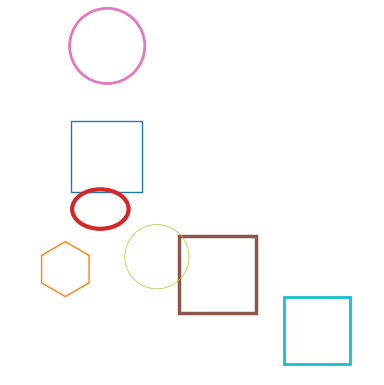[{"shape": "square", "thickness": 1, "radius": 0.46, "center": [0.277, 0.593]}, {"shape": "hexagon", "thickness": 1, "radius": 0.36, "center": [0.17, 0.301]}, {"shape": "oval", "thickness": 3, "radius": 0.37, "center": [0.261, 0.457]}, {"shape": "square", "thickness": 2.5, "radius": 0.5, "center": [0.566, 0.286]}, {"shape": "circle", "thickness": 2, "radius": 0.49, "center": [0.278, 0.881]}, {"shape": "circle", "thickness": 0.5, "radius": 0.42, "center": [0.408, 0.333]}, {"shape": "square", "thickness": 2, "radius": 0.43, "center": [0.824, 0.141]}]